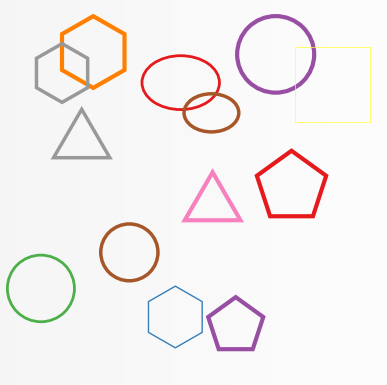[{"shape": "pentagon", "thickness": 3, "radius": 0.47, "center": [0.752, 0.514]}, {"shape": "oval", "thickness": 2, "radius": 0.5, "center": [0.466, 0.785]}, {"shape": "hexagon", "thickness": 1, "radius": 0.4, "center": [0.452, 0.177]}, {"shape": "circle", "thickness": 2, "radius": 0.43, "center": [0.106, 0.251]}, {"shape": "circle", "thickness": 3, "radius": 0.5, "center": [0.711, 0.859]}, {"shape": "pentagon", "thickness": 3, "radius": 0.37, "center": [0.608, 0.153]}, {"shape": "hexagon", "thickness": 3, "radius": 0.47, "center": [0.241, 0.865]}, {"shape": "square", "thickness": 0.5, "radius": 0.48, "center": [0.859, 0.781]}, {"shape": "circle", "thickness": 2.5, "radius": 0.37, "center": [0.334, 0.344]}, {"shape": "oval", "thickness": 2.5, "radius": 0.35, "center": [0.546, 0.707]}, {"shape": "triangle", "thickness": 3, "radius": 0.42, "center": [0.549, 0.469]}, {"shape": "hexagon", "thickness": 2.5, "radius": 0.38, "center": [0.16, 0.81]}, {"shape": "triangle", "thickness": 2.5, "radius": 0.42, "center": [0.211, 0.632]}]